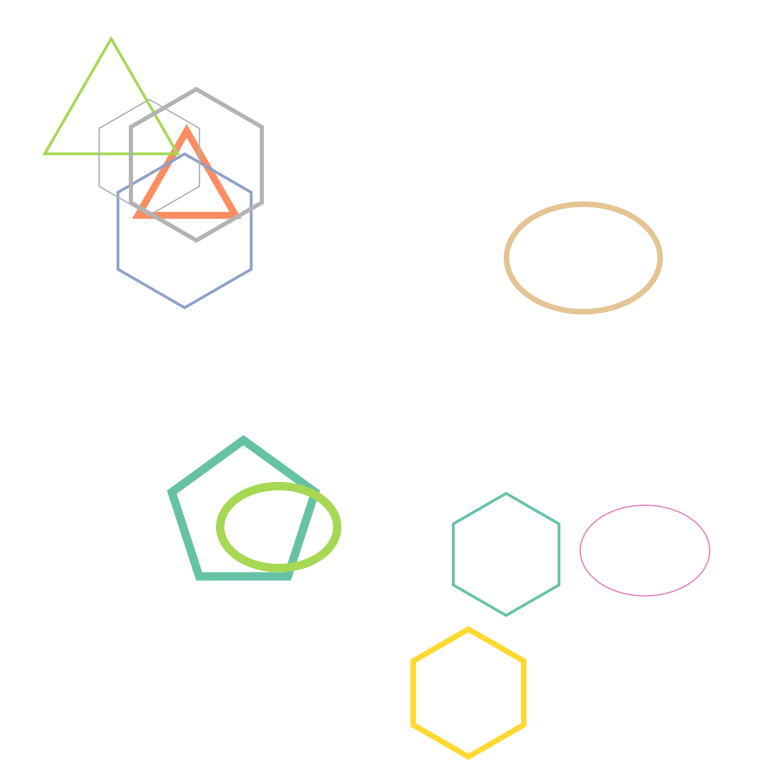[{"shape": "hexagon", "thickness": 1, "radius": 0.4, "center": [0.657, 0.28]}, {"shape": "pentagon", "thickness": 3, "radius": 0.49, "center": [0.316, 0.331]}, {"shape": "triangle", "thickness": 2.5, "radius": 0.37, "center": [0.242, 0.757]}, {"shape": "hexagon", "thickness": 1, "radius": 0.5, "center": [0.24, 0.7]}, {"shape": "oval", "thickness": 0.5, "radius": 0.42, "center": [0.838, 0.285]}, {"shape": "triangle", "thickness": 1, "radius": 0.5, "center": [0.144, 0.85]}, {"shape": "oval", "thickness": 3, "radius": 0.38, "center": [0.362, 0.315]}, {"shape": "hexagon", "thickness": 2, "radius": 0.41, "center": [0.608, 0.1]}, {"shape": "oval", "thickness": 2, "radius": 0.5, "center": [0.758, 0.665]}, {"shape": "hexagon", "thickness": 1.5, "radius": 0.49, "center": [0.255, 0.786]}, {"shape": "hexagon", "thickness": 0.5, "radius": 0.38, "center": [0.194, 0.796]}]